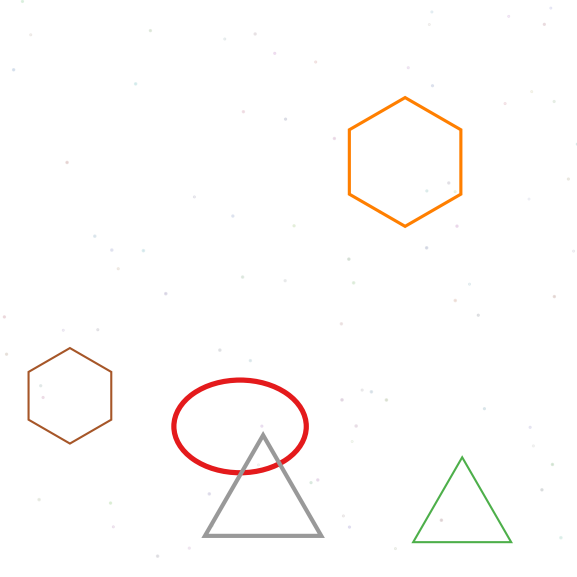[{"shape": "oval", "thickness": 2.5, "radius": 0.57, "center": [0.416, 0.261]}, {"shape": "triangle", "thickness": 1, "radius": 0.49, "center": [0.8, 0.109]}, {"shape": "hexagon", "thickness": 1.5, "radius": 0.56, "center": [0.701, 0.719]}, {"shape": "hexagon", "thickness": 1, "radius": 0.41, "center": [0.121, 0.314]}, {"shape": "triangle", "thickness": 2, "radius": 0.58, "center": [0.456, 0.129]}]